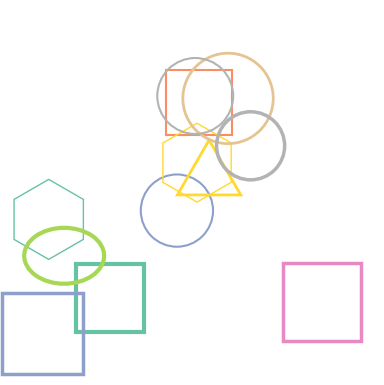[{"shape": "hexagon", "thickness": 1, "radius": 0.52, "center": [0.127, 0.43]}, {"shape": "square", "thickness": 3, "radius": 0.44, "center": [0.285, 0.225]}, {"shape": "square", "thickness": 1.5, "radius": 0.43, "center": [0.516, 0.733]}, {"shape": "circle", "thickness": 1.5, "radius": 0.47, "center": [0.459, 0.453]}, {"shape": "square", "thickness": 2.5, "radius": 0.53, "center": [0.11, 0.134]}, {"shape": "square", "thickness": 2.5, "radius": 0.5, "center": [0.836, 0.216]}, {"shape": "oval", "thickness": 3, "radius": 0.52, "center": [0.167, 0.336]}, {"shape": "hexagon", "thickness": 1, "radius": 0.51, "center": [0.512, 0.577]}, {"shape": "triangle", "thickness": 2, "radius": 0.48, "center": [0.543, 0.541]}, {"shape": "circle", "thickness": 2, "radius": 0.59, "center": [0.592, 0.744]}, {"shape": "circle", "thickness": 1.5, "radius": 0.49, "center": [0.507, 0.751]}, {"shape": "circle", "thickness": 2.5, "radius": 0.44, "center": [0.651, 0.621]}]